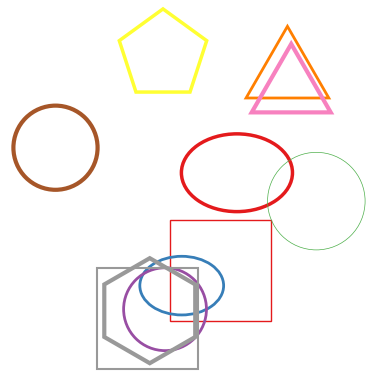[{"shape": "square", "thickness": 1, "radius": 0.65, "center": [0.573, 0.297]}, {"shape": "oval", "thickness": 2.5, "radius": 0.72, "center": [0.615, 0.551]}, {"shape": "oval", "thickness": 2, "radius": 0.54, "center": [0.472, 0.258]}, {"shape": "circle", "thickness": 0.5, "radius": 0.63, "center": [0.822, 0.478]}, {"shape": "circle", "thickness": 2, "radius": 0.54, "center": [0.429, 0.197]}, {"shape": "triangle", "thickness": 2, "radius": 0.62, "center": [0.747, 0.807]}, {"shape": "pentagon", "thickness": 2.5, "radius": 0.6, "center": [0.423, 0.857]}, {"shape": "circle", "thickness": 3, "radius": 0.55, "center": [0.144, 0.616]}, {"shape": "triangle", "thickness": 3, "radius": 0.59, "center": [0.756, 0.767]}, {"shape": "square", "thickness": 1.5, "radius": 0.65, "center": [0.383, 0.173]}, {"shape": "hexagon", "thickness": 3, "radius": 0.68, "center": [0.389, 0.193]}]